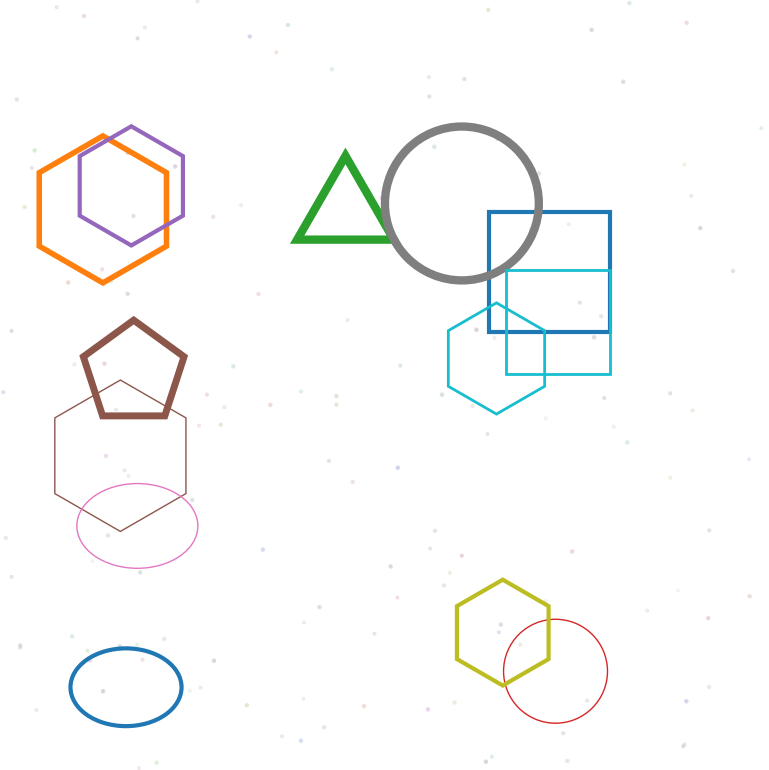[{"shape": "square", "thickness": 1.5, "radius": 0.39, "center": [0.713, 0.647]}, {"shape": "oval", "thickness": 1.5, "radius": 0.36, "center": [0.164, 0.107]}, {"shape": "hexagon", "thickness": 2, "radius": 0.48, "center": [0.134, 0.728]}, {"shape": "triangle", "thickness": 3, "radius": 0.36, "center": [0.449, 0.725]}, {"shape": "circle", "thickness": 0.5, "radius": 0.34, "center": [0.721, 0.128]}, {"shape": "hexagon", "thickness": 1.5, "radius": 0.39, "center": [0.171, 0.759]}, {"shape": "hexagon", "thickness": 0.5, "radius": 0.49, "center": [0.156, 0.408]}, {"shape": "pentagon", "thickness": 2.5, "radius": 0.34, "center": [0.174, 0.515]}, {"shape": "oval", "thickness": 0.5, "radius": 0.39, "center": [0.178, 0.317]}, {"shape": "circle", "thickness": 3, "radius": 0.5, "center": [0.6, 0.736]}, {"shape": "hexagon", "thickness": 1.5, "radius": 0.34, "center": [0.653, 0.178]}, {"shape": "square", "thickness": 1, "radius": 0.34, "center": [0.724, 0.581]}, {"shape": "hexagon", "thickness": 1, "radius": 0.36, "center": [0.645, 0.534]}]